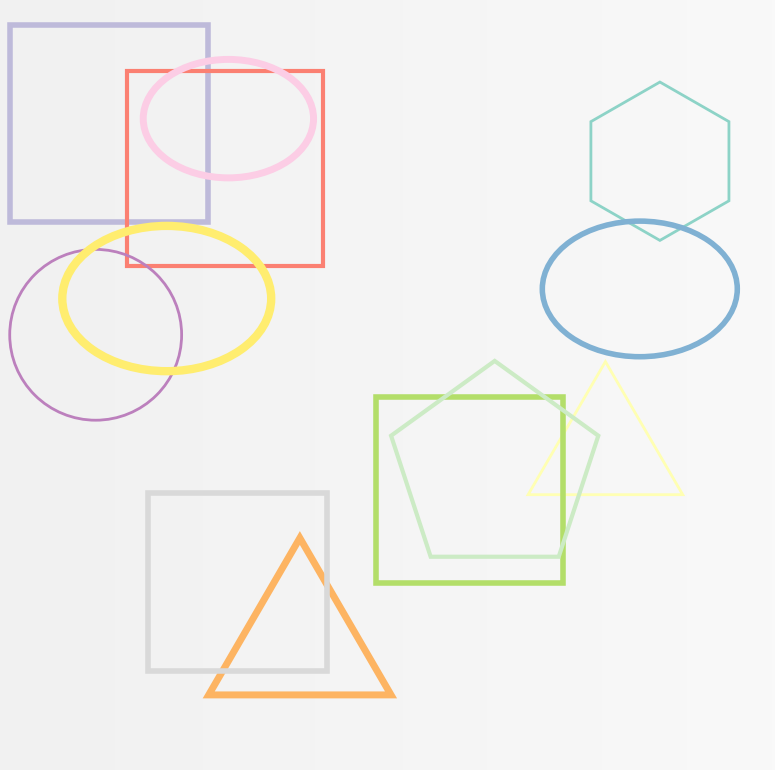[{"shape": "hexagon", "thickness": 1, "radius": 0.51, "center": [0.852, 0.791]}, {"shape": "triangle", "thickness": 1, "radius": 0.58, "center": [0.781, 0.415]}, {"shape": "square", "thickness": 2, "radius": 0.64, "center": [0.14, 0.84]}, {"shape": "square", "thickness": 1.5, "radius": 0.63, "center": [0.291, 0.781]}, {"shape": "oval", "thickness": 2, "radius": 0.63, "center": [0.826, 0.625]}, {"shape": "triangle", "thickness": 2.5, "radius": 0.68, "center": [0.387, 0.165]}, {"shape": "square", "thickness": 2, "radius": 0.6, "center": [0.605, 0.364]}, {"shape": "oval", "thickness": 2.5, "radius": 0.55, "center": [0.295, 0.846]}, {"shape": "square", "thickness": 2, "radius": 0.58, "center": [0.306, 0.244]}, {"shape": "circle", "thickness": 1, "radius": 0.55, "center": [0.123, 0.565]}, {"shape": "pentagon", "thickness": 1.5, "radius": 0.7, "center": [0.638, 0.391]}, {"shape": "oval", "thickness": 3, "radius": 0.67, "center": [0.215, 0.612]}]